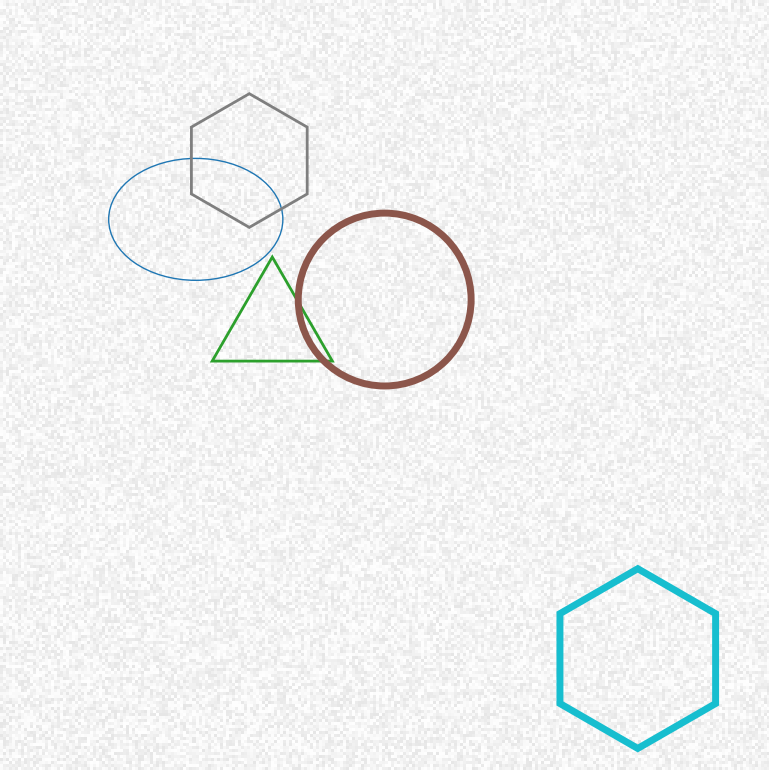[{"shape": "oval", "thickness": 0.5, "radius": 0.57, "center": [0.254, 0.715]}, {"shape": "triangle", "thickness": 1, "radius": 0.45, "center": [0.354, 0.576]}, {"shape": "circle", "thickness": 2.5, "radius": 0.56, "center": [0.5, 0.611]}, {"shape": "hexagon", "thickness": 1, "radius": 0.43, "center": [0.324, 0.792]}, {"shape": "hexagon", "thickness": 2.5, "radius": 0.58, "center": [0.828, 0.145]}]